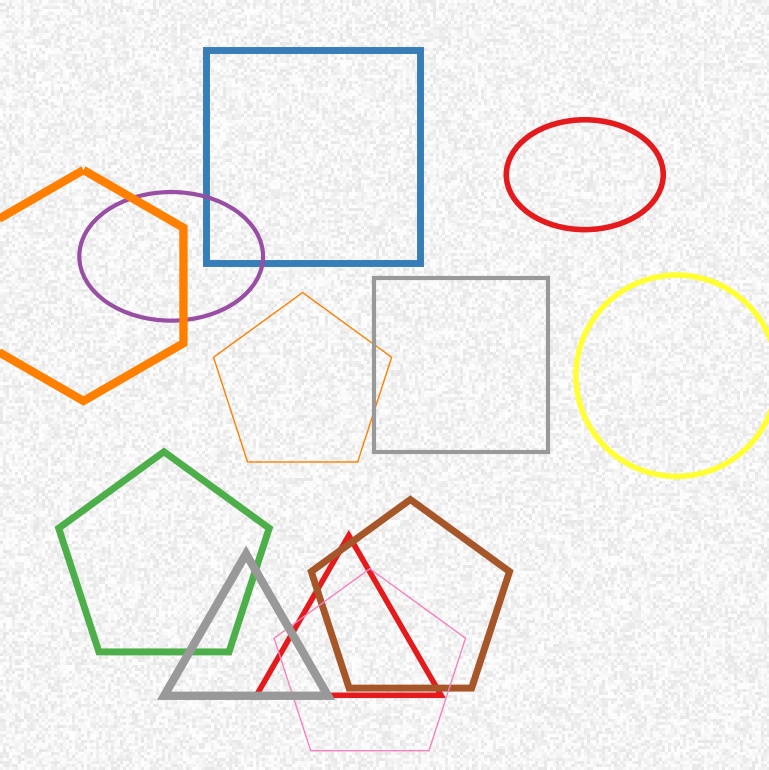[{"shape": "triangle", "thickness": 2, "radius": 0.69, "center": [0.453, 0.166]}, {"shape": "oval", "thickness": 2, "radius": 0.51, "center": [0.759, 0.773]}, {"shape": "square", "thickness": 2.5, "radius": 0.69, "center": [0.407, 0.797]}, {"shape": "pentagon", "thickness": 2.5, "radius": 0.72, "center": [0.213, 0.27]}, {"shape": "oval", "thickness": 1.5, "radius": 0.6, "center": [0.222, 0.667]}, {"shape": "hexagon", "thickness": 3, "radius": 0.75, "center": [0.108, 0.629]}, {"shape": "pentagon", "thickness": 0.5, "radius": 0.61, "center": [0.393, 0.498]}, {"shape": "circle", "thickness": 2, "radius": 0.65, "center": [0.879, 0.512]}, {"shape": "pentagon", "thickness": 2.5, "radius": 0.68, "center": [0.533, 0.216]}, {"shape": "pentagon", "thickness": 0.5, "radius": 0.65, "center": [0.48, 0.131]}, {"shape": "square", "thickness": 1.5, "radius": 0.57, "center": [0.599, 0.526]}, {"shape": "triangle", "thickness": 3, "radius": 0.61, "center": [0.32, 0.158]}]